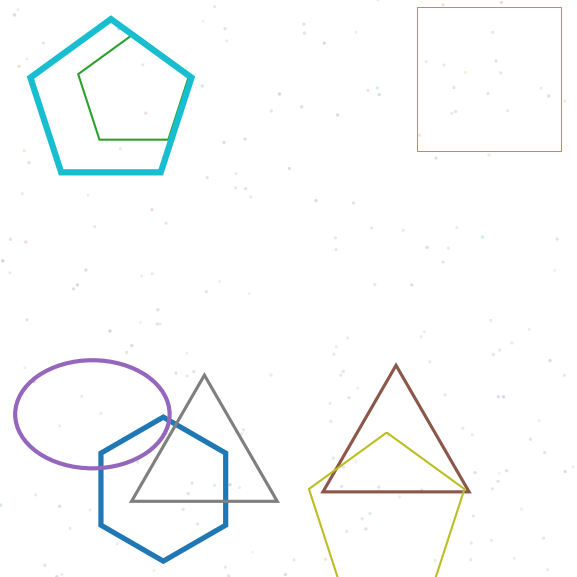[{"shape": "hexagon", "thickness": 2.5, "radius": 0.62, "center": [0.283, 0.152]}, {"shape": "square", "thickness": 0.5, "radius": 0.63, "center": [0.847, 0.862]}, {"shape": "pentagon", "thickness": 1, "radius": 0.51, "center": [0.232, 0.839]}, {"shape": "oval", "thickness": 2, "radius": 0.67, "center": [0.16, 0.282]}, {"shape": "triangle", "thickness": 1.5, "radius": 0.73, "center": [0.686, 0.22]}, {"shape": "triangle", "thickness": 1.5, "radius": 0.73, "center": [0.354, 0.204]}, {"shape": "pentagon", "thickness": 1, "radius": 0.71, "center": [0.67, 0.109]}, {"shape": "pentagon", "thickness": 3, "radius": 0.73, "center": [0.192, 0.819]}]